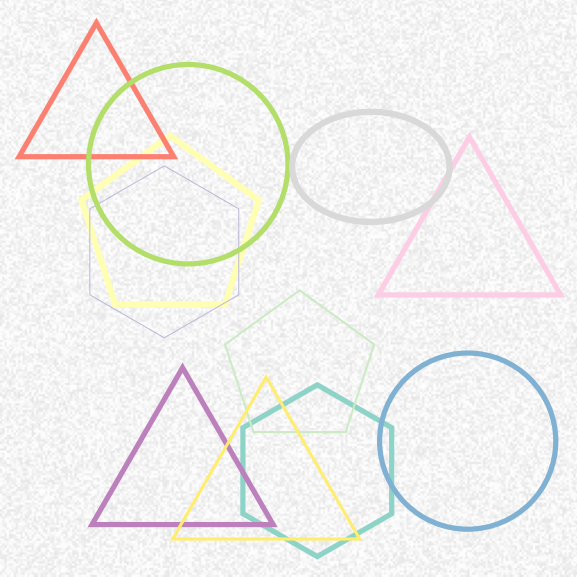[{"shape": "hexagon", "thickness": 2.5, "radius": 0.74, "center": [0.549, 0.184]}, {"shape": "pentagon", "thickness": 3, "radius": 0.81, "center": [0.295, 0.603]}, {"shape": "hexagon", "thickness": 0.5, "radius": 0.74, "center": [0.284, 0.563]}, {"shape": "triangle", "thickness": 2.5, "radius": 0.77, "center": [0.167, 0.805]}, {"shape": "circle", "thickness": 2.5, "radius": 0.76, "center": [0.81, 0.235]}, {"shape": "circle", "thickness": 2.5, "radius": 0.86, "center": [0.326, 0.715]}, {"shape": "triangle", "thickness": 2.5, "radius": 0.91, "center": [0.813, 0.58]}, {"shape": "oval", "thickness": 3, "radius": 0.68, "center": [0.642, 0.71]}, {"shape": "triangle", "thickness": 2.5, "radius": 0.91, "center": [0.316, 0.181]}, {"shape": "pentagon", "thickness": 1, "radius": 0.68, "center": [0.519, 0.361]}, {"shape": "triangle", "thickness": 1.5, "radius": 0.94, "center": [0.461, 0.159]}]